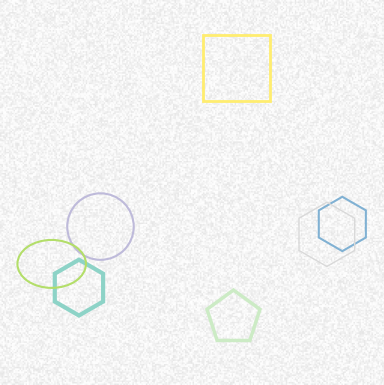[{"shape": "hexagon", "thickness": 3, "radius": 0.36, "center": [0.205, 0.253]}, {"shape": "circle", "thickness": 1.5, "radius": 0.43, "center": [0.261, 0.411]}, {"shape": "hexagon", "thickness": 1.5, "radius": 0.35, "center": [0.889, 0.418]}, {"shape": "oval", "thickness": 1.5, "radius": 0.44, "center": [0.134, 0.314]}, {"shape": "hexagon", "thickness": 1, "radius": 0.42, "center": [0.849, 0.391]}, {"shape": "pentagon", "thickness": 2.5, "radius": 0.36, "center": [0.606, 0.174]}, {"shape": "square", "thickness": 2, "radius": 0.43, "center": [0.614, 0.823]}]